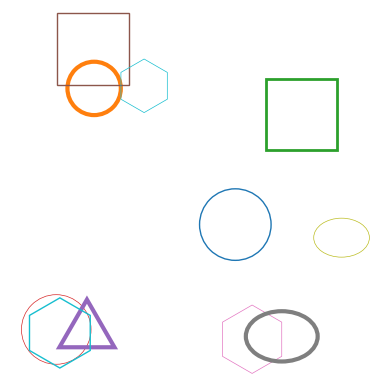[{"shape": "circle", "thickness": 1, "radius": 0.46, "center": [0.611, 0.417]}, {"shape": "circle", "thickness": 3, "radius": 0.35, "center": [0.244, 0.77]}, {"shape": "square", "thickness": 2, "radius": 0.46, "center": [0.784, 0.702]}, {"shape": "circle", "thickness": 0.5, "radius": 0.45, "center": [0.146, 0.144]}, {"shape": "triangle", "thickness": 3, "radius": 0.41, "center": [0.226, 0.139]}, {"shape": "square", "thickness": 1, "radius": 0.47, "center": [0.242, 0.873]}, {"shape": "hexagon", "thickness": 0.5, "radius": 0.44, "center": [0.655, 0.119]}, {"shape": "oval", "thickness": 3, "radius": 0.47, "center": [0.732, 0.126]}, {"shape": "oval", "thickness": 0.5, "radius": 0.36, "center": [0.887, 0.383]}, {"shape": "hexagon", "thickness": 1, "radius": 0.46, "center": [0.155, 0.135]}, {"shape": "hexagon", "thickness": 0.5, "radius": 0.35, "center": [0.374, 0.777]}]